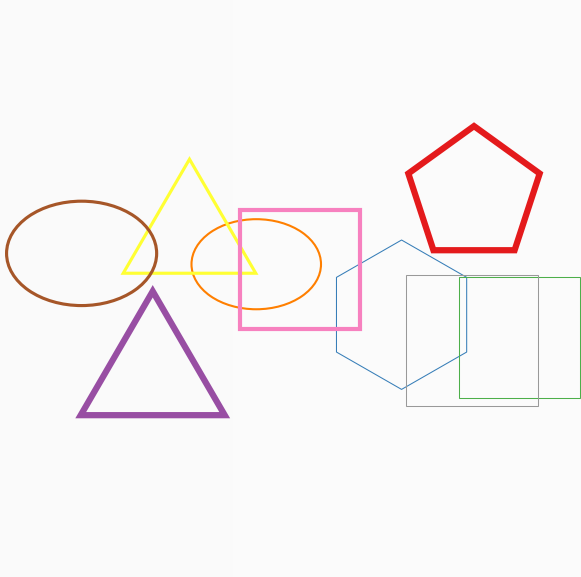[{"shape": "pentagon", "thickness": 3, "radius": 0.59, "center": [0.816, 0.662]}, {"shape": "hexagon", "thickness": 0.5, "radius": 0.65, "center": [0.691, 0.454]}, {"shape": "square", "thickness": 0.5, "radius": 0.52, "center": [0.894, 0.415]}, {"shape": "triangle", "thickness": 3, "radius": 0.72, "center": [0.263, 0.352]}, {"shape": "oval", "thickness": 1, "radius": 0.56, "center": [0.441, 0.542]}, {"shape": "triangle", "thickness": 1.5, "radius": 0.66, "center": [0.326, 0.592]}, {"shape": "oval", "thickness": 1.5, "radius": 0.65, "center": [0.14, 0.56]}, {"shape": "square", "thickness": 2, "radius": 0.52, "center": [0.516, 0.533]}, {"shape": "square", "thickness": 0.5, "radius": 0.57, "center": [0.812, 0.409]}]